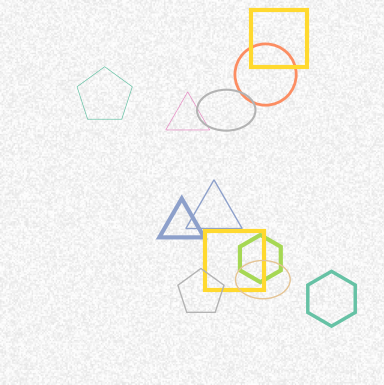[{"shape": "pentagon", "thickness": 0.5, "radius": 0.38, "center": [0.272, 0.751]}, {"shape": "hexagon", "thickness": 2.5, "radius": 0.36, "center": [0.861, 0.224]}, {"shape": "circle", "thickness": 2, "radius": 0.4, "center": [0.69, 0.806]}, {"shape": "triangle", "thickness": 3, "radius": 0.34, "center": [0.472, 0.417]}, {"shape": "triangle", "thickness": 1, "radius": 0.42, "center": [0.556, 0.449]}, {"shape": "triangle", "thickness": 0.5, "radius": 0.33, "center": [0.488, 0.695]}, {"shape": "hexagon", "thickness": 3, "radius": 0.31, "center": [0.676, 0.328]}, {"shape": "square", "thickness": 3, "radius": 0.37, "center": [0.725, 0.9]}, {"shape": "square", "thickness": 3, "radius": 0.38, "center": [0.61, 0.324]}, {"shape": "oval", "thickness": 1, "radius": 0.36, "center": [0.683, 0.274]}, {"shape": "pentagon", "thickness": 1, "radius": 0.31, "center": [0.522, 0.24]}, {"shape": "oval", "thickness": 1.5, "radius": 0.38, "center": [0.588, 0.714]}]